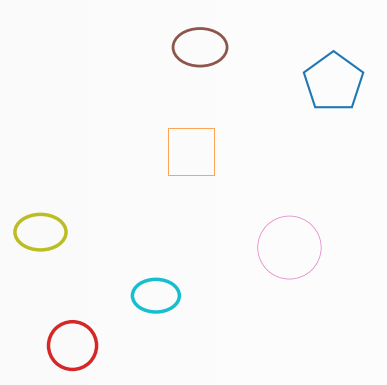[{"shape": "pentagon", "thickness": 1.5, "radius": 0.4, "center": [0.861, 0.787]}, {"shape": "square", "thickness": 0.5, "radius": 0.3, "center": [0.493, 0.606]}, {"shape": "circle", "thickness": 2.5, "radius": 0.31, "center": [0.187, 0.102]}, {"shape": "oval", "thickness": 2, "radius": 0.35, "center": [0.516, 0.877]}, {"shape": "circle", "thickness": 0.5, "radius": 0.41, "center": [0.747, 0.357]}, {"shape": "oval", "thickness": 2.5, "radius": 0.33, "center": [0.104, 0.397]}, {"shape": "oval", "thickness": 2.5, "radius": 0.3, "center": [0.402, 0.232]}]